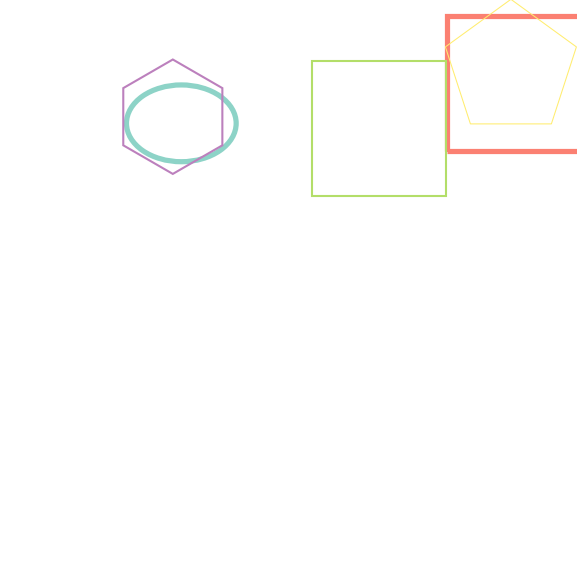[{"shape": "oval", "thickness": 2.5, "radius": 0.47, "center": [0.314, 0.786]}, {"shape": "square", "thickness": 2.5, "radius": 0.58, "center": [0.892, 0.854]}, {"shape": "square", "thickness": 1, "radius": 0.58, "center": [0.657, 0.777]}, {"shape": "hexagon", "thickness": 1, "radius": 0.5, "center": [0.299, 0.797]}, {"shape": "pentagon", "thickness": 0.5, "radius": 0.6, "center": [0.885, 0.881]}]